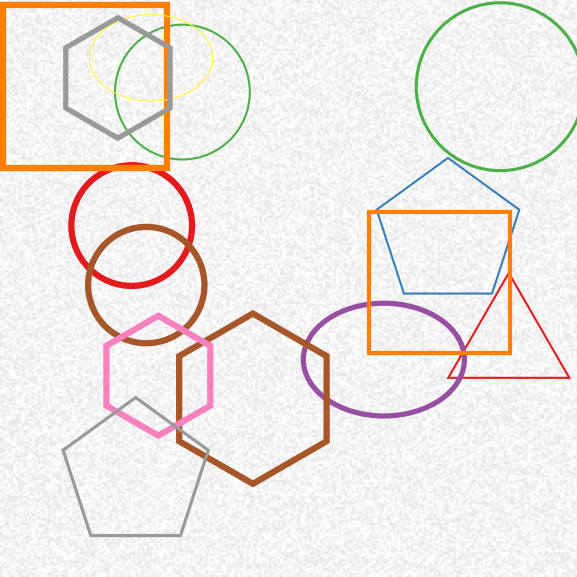[{"shape": "circle", "thickness": 3, "radius": 0.52, "center": [0.228, 0.609]}, {"shape": "triangle", "thickness": 1, "radius": 0.61, "center": [0.881, 0.405]}, {"shape": "pentagon", "thickness": 1, "radius": 0.65, "center": [0.776, 0.596]}, {"shape": "circle", "thickness": 1, "radius": 0.58, "center": [0.316, 0.84]}, {"shape": "circle", "thickness": 1.5, "radius": 0.73, "center": [0.866, 0.849]}, {"shape": "oval", "thickness": 2.5, "radius": 0.7, "center": [0.665, 0.376]}, {"shape": "square", "thickness": 2, "radius": 0.61, "center": [0.761, 0.51]}, {"shape": "square", "thickness": 3, "radius": 0.71, "center": [0.147, 0.849]}, {"shape": "oval", "thickness": 0.5, "radius": 0.53, "center": [0.262, 0.899]}, {"shape": "hexagon", "thickness": 3, "radius": 0.74, "center": [0.438, 0.309]}, {"shape": "circle", "thickness": 3, "radius": 0.5, "center": [0.253, 0.505]}, {"shape": "hexagon", "thickness": 3, "radius": 0.52, "center": [0.274, 0.348]}, {"shape": "hexagon", "thickness": 2.5, "radius": 0.52, "center": [0.204, 0.864]}, {"shape": "pentagon", "thickness": 1.5, "radius": 0.66, "center": [0.235, 0.179]}]